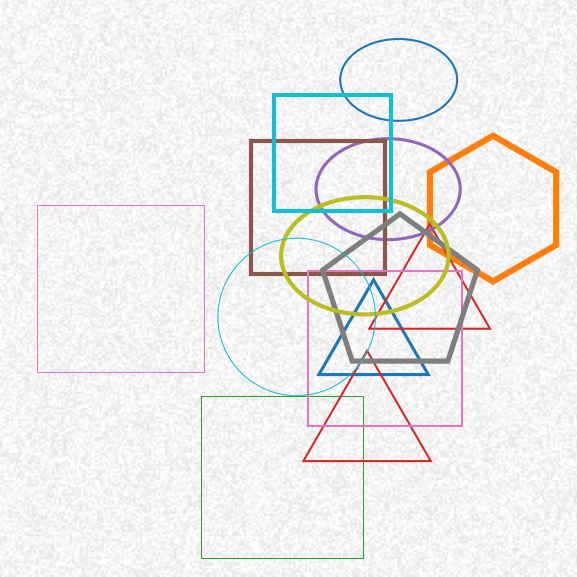[{"shape": "triangle", "thickness": 1.5, "radius": 0.55, "center": [0.647, 0.405]}, {"shape": "oval", "thickness": 1, "radius": 0.51, "center": [0.69, 0.861]}, {"shape": "hexagon", "thickness": 3, "radius": 0.63, "center": [0.854, 0.638]}, {"shape": "square", "thickness": 0.5, "radius": 0.7, "center": [0.489, 0.173]}, {"shape": "triangle", "thickness": 1, "radius": 0.64, "center": [0.636, 0.264]}, {"shape": "triangle", "thickness": 1, "radius": 0.6, "center": [0.744, 0.49]}, {"shape": "oval", "thickness": 1.5, "radius": 0.62, "center": [0.672, 0.672]}, {"shape": "square", "thickness": 2, "radius": 0.58, "center": [0.55, 0.64]}, {"shape": "square", "thickness": 0.5, "radius": 0.72, "center": [0.209, 0.5]}, {"shape": "square", "thickness": 1, "radius": 0.67, "center": [0.667, 0.396]}, {"shape": "pentagon", "thickness": 2.5, "radius": 0.7, "center": [0.693, 0.488]}, {"shape": "oval", "thickness": 2, "radius": 0.73, "center": [0.632, 0.556]}, {"shape": "circle", "thickness": 0.5, "radius": 0.68, "center": [0.514, 0.45]}, {"shape": "square", "thickness": 2, "radius": 0.5, "center": [0.576, 0.735]}]